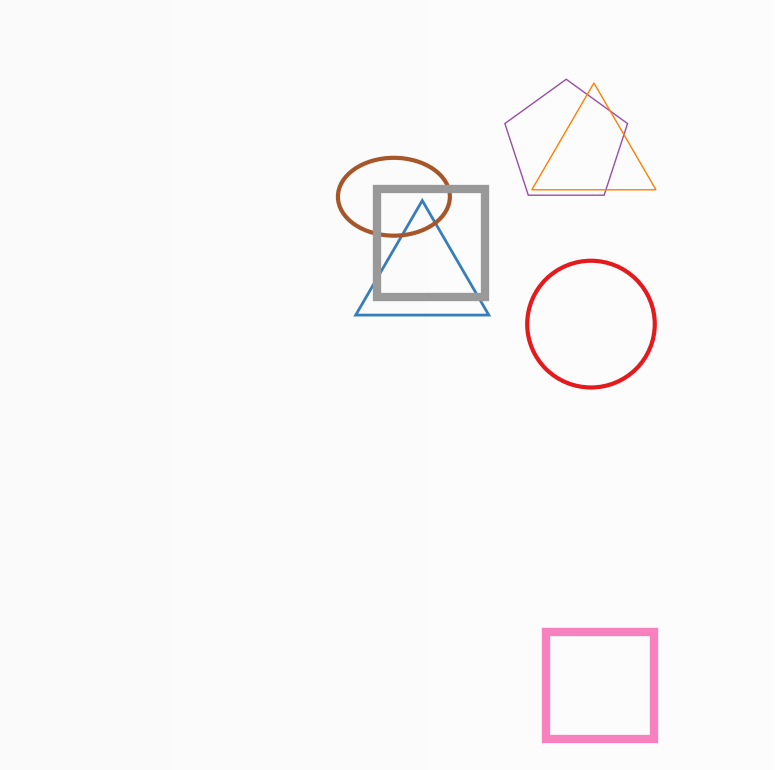[{"shape": "circle", "thickness": 1.5, "radius": 0.41, "center": [0.763, 0.579]}, {"shape": "triangle", "thickness": 1, "radius": 0.5, "center": [0.545, 0.64]}, {"shape": "pentagon", "thickness": 0.5, "radius": 0.42, "center": [0.731, 0.814]}, {"shape": "triangle", "thickness": 0.5, "radius": 0.46, "center": [0.766, 0.8]}, {"shape": "oval", "thickness": 1.5, "radius": 0.36, "center": [0.508, 0.745]}, {"shape": "square", "thickness": 3, "radius": 0.35, "center": [0.774, 0.11]}, {"shape": "square", "thickness": 3, "radius": 0.35, "center": [0.556, 0.684]}]